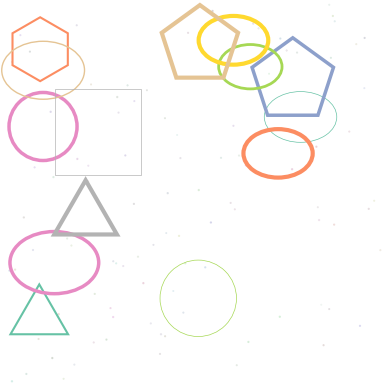[{"shape": "oval", "thickness": 0.5, "radius": 0.47, "center": [0.781, 0.696]}, {"shape": "triangle", "thickness": 1.5, "radius": 0.43, "center": [0.102, 0.175]}, {"shape": "oval", "thickness": 3, "radius": 0.45, "center": [0.722, 0.602]}, {"shape": "hexagon", "thickness": 1.5, "radius": 0.41, "center": [0.104, 0.872]}, {"shape": "pentagon", "thickness": 2.5, "radius": 0.56, "center": [0.76, 0.791]}, {"shape": "circle", "thickness": 2.5, "radius": 0.44, "center": [0.112, 0.671]}, {"shape": "oval", "thickness": 2.5, "radius": 0.58, "center": [0.141, 0.318]}, {"shape": "oval", "thickness": 2, "radius": 0.41, "center": [0.65, 0.827]}, {"shape": "circle", "thickness": 0.5, "radius": 0.5, "center": [0.515, 0.225]}, {"shape": "oval", "thickness": 3, "radius": 0.45, "center": [0.606, 0.895]}, {"shape": "oval", "thickness": 1, "radius": 0.54, "center": [0.112, 0.818]}, {"shape": "pentagon", "thickness": 3, "radius": 0.52, "center": [0.519, 0.883]}, {"shape": "triangle", "thickness": 3, "radius": 0.47, "center": [0.222, 0.438]}, {"shape": "square", "thickness": 0.5, "radius": 0.56, "center": [0.255, 0.657]}]